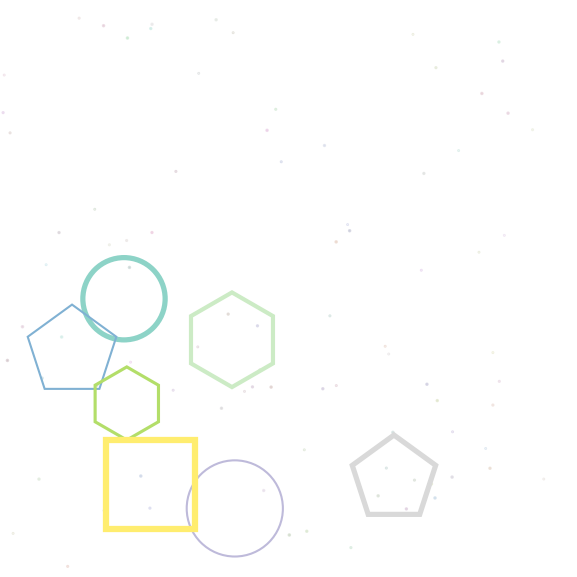[{"shape": "circle", "thickness": 2.5, "radius": 0.36, "center": [0.215, 0.482]}, {"shape": "circle", "thickness": 1, "radius": 0.42, "center": [0.407, 0.119]}, {"shape": "pentagon", "thickness": 1, "radius": 0.4, "center": [0.125, 0.391]}, {"shape": "hexagon", "thickness": 1.5, "radius": 0.32, "center": [0.22, 0.3]}, {"shape": "pentagon", "thickness": 2.5, "radius": 0.38, "center": [0.682, 0.17]}, {"shape": "hexagon", "thickness": 2, "radius": 0.41, "center": [0.402, 0.411]}, {"shape": "square", "thickness": 3, "radius": 0.39, "center": [0.26, 0.161]}]